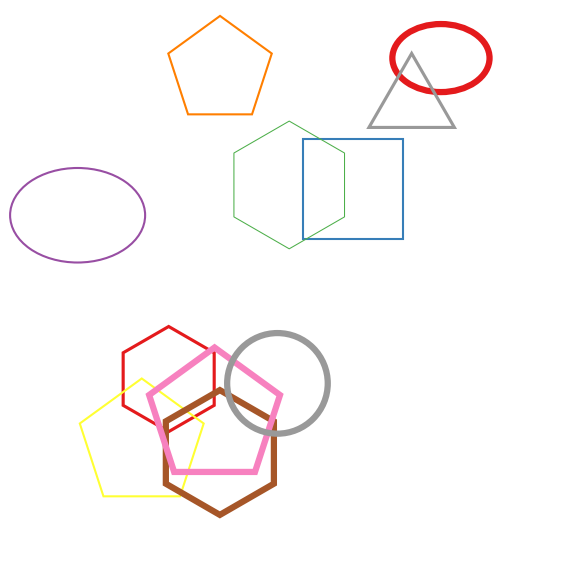[{"shape": "oval", "thickness": 3, "radius": 0.42, "center": [0.764, 0.899]}, {"shape": "hexagon", "thickness": 1.5, "radius": 0.46, "center": [0.292, 0.343]}, {"shape": "square", "thickness": 1, "radius": 0.43, "center": [0.611, 0.672]}, {"shape": "hexagon", "thickness": 0.5, "radius": 0.55, "center": [0.501, 0.679]}, {"shape": "oval", "thickness": 1, "radius": 0.58, "center": [0.134, 0.626]}, {"shape": "pentagon", "thickness": 1, "radius": 0.47, "center": [0.381, 0.877]}, {"shape": "pentagon", "thickness": 1, "radius": 0.56, "center": [0.245, 0.231]}, {"shape": "hexagon", "thickness": 3, "radius": 0.54, "center": [0.381, 0.216]}, {"shape": "pentagon", "thickness": 3, "radius": 0.6, "center": [0.372, 0.278]}, {"shape": "circle", "thickness": 3, "radius": 0.44, "center": [0.48, 0.335]}, {"shape": "triangle", "thickness": 1.5, "radius": 0.43, "center": [0.713, 0.821]}]